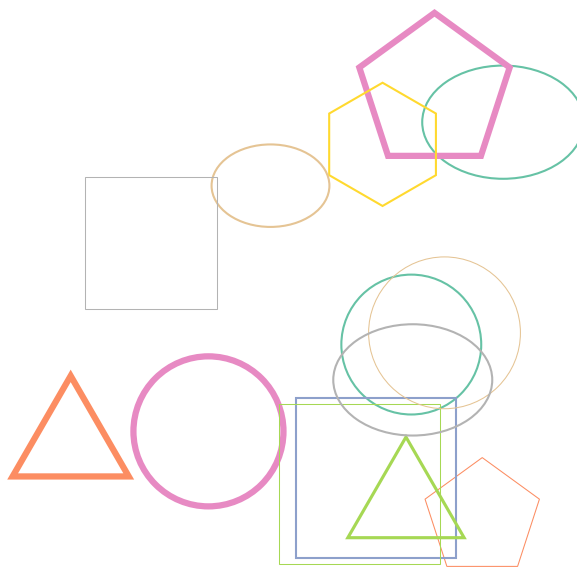[{"shape": "circle", "thickness": 1, "radius": 0.61, "center": [0.712, 0.403]}, {"shape": "oval", "thickness": 1, "radius": 0.7, "center": [0.871, 0.788]}, {"shape": "triangle", "thickness": 3, "radius": 0.58, "center": [0.122, 0.232]}, {"shape": "pentagon", "thickness": 0.5, "radius": 0.52, "center": [0.835, 0.103]}, {"shape": "square", "thickness": 1, "radius": 0.69, "center": [0.652, 0.171]}, {"shape": "pentagon", "thickness": 3, "radius": 0.68, "center": [0.752, 0.84]}, {"shape": "circle", "thickness": 3, "radius": 0.65, "center": [0.361, 0.252]}, {"shape": "triangle", "thickness": 1.5, "radius": 0.58, "center": [0.703, 0.126]}, {"shape": "square", "thickness": 0.5, "radius": 0.7, "center": [0.622, 0.161]}, {"shape": "hexagon", "thickness": 1, "radius": 0.53, "center": [0.662, 0.749]}, {"shape": "oval", "thickness": 1, "radius": 0.51, "center": [0.468, 0.678]}, {"shape": "circle", "thickness": 0.5, "radius": 0.66, "center": [0.77, 0.423]}, {"shape": "oval", "thickness": 1, "radius": 0.69, "center": [0.715, 0.341]}, {"shape": "square", "thickness": 0.5, "radius": 0.57, "center": [0.261, 0.578]}]